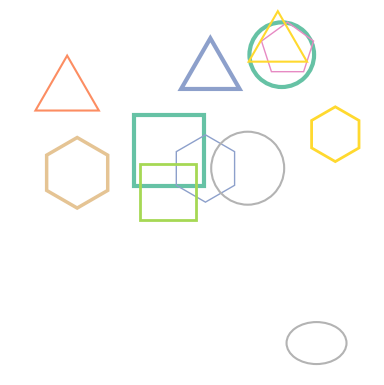[{"shape": "square", "thickness": 3, "radius": 0.46, "center": [0.439, 0.609]}, {"shape": "circle", "thickness": 3, "radius": 0.42, "center": [0.732, 0.858]}, {"shape": "triangle", "thickness": 1.5, "radius": 0.48, "center": [0.174, 0.76]}, {"shape": "triangle", "thickness": 3, "radius": 0.44, "center": [0.546, 0.813]}, {"shape": "hexagon", "thickness": 1, "radius": 0.44, "center": [0.534, 0.562]}, {"shape": "pentagon", "thickness": 1, "radius": 0.36, "center": [0.747, 0.871]}, {"shape": "square", "thickness": 2, "radius": 0.36, "center": [0.436, 0.501]}, {"shape": "hexagon", "thickness": 2, "radius": 0.36, "center": [0.871, 0.651]}, {"shape": "triangle", "thickness": 1.5, "radius": 0.44, "center": [0.722, 0.884]}, {"shape": "hexagon", "thickness": 2.5, "radius": 0.46, "center": [0.2, 0.551]}, {"shape": "oval", "thickness": 1.5, "radius": 0.39, "center": [0.822, 0.109]}, {"shape": "circle", "thickness": 1.5, "radius": 0.47, "center": [0.643, 0.563]}]